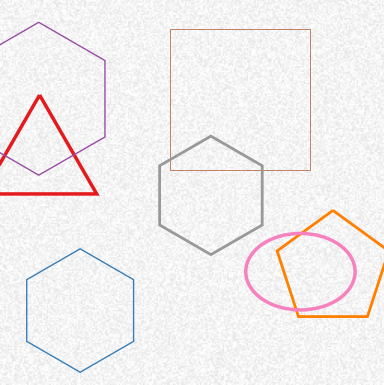[{"shape": "triangle", "thickness": 2.5, "radius": 0.86, "center": [0.103, 0.582]}, {"shape": "hexagon", "thickness": 1, "radius": 0.8, "center": [0.208, 0.193]}, {"shape": "hexagon", "thickness": 1, "radius": 0.99, "center": [0.101, 0.744]}, {"shape": "pentagon", "thickness": 2, "radius": 0.76, "center": [0.865, 0.301]}, {"shape": "square", "thickness": 0.5, "radius": 0.91, "center": [0.623, 0.741]}, {"shape": "oval", "thickness": 2.5, "radius": 0.71, "center": [0.78, 0.294]}, {"shape": "hexagon", "thickness": 2, "radius": 0.77, "center": [0.548, 0.493]}]